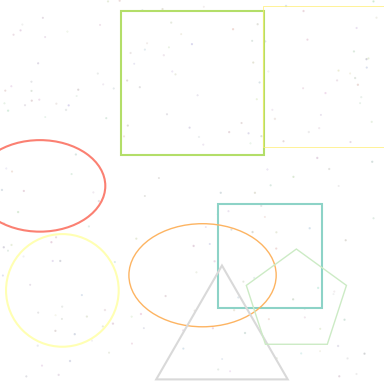[{"shape": "square", "thickness": 1.5, "radius": 0.68, "center": [0.701, 0.334]}, {"shape": "circle", "thickness": 1.5, "radius": 0.73, "center": [0.162, 0.246]}, {"shape": "oval", "thickness": 1.5, "radius": 0.85, "center": [0.104, 0.517]}, {"shape": "oval", "thickness": 1, "radius": 0.96, "center": [0.526, 0.285]}, {"shape": "square", "thickness": 1.5, "radius": 0.93, "center": [0.5, 0.784]}, {"shape": "triangle", "thickness": 1.5, "radius": 0.99, "center": [0.577, 0.113]}, {"shape": "pentagon", "thickness": 1, "radius": 0.68, "center": [0.77, 0.216]}, {"shape": "square", "thickness": 0.5, "radius": 0.92, "center": [0.868, 0.801]}]